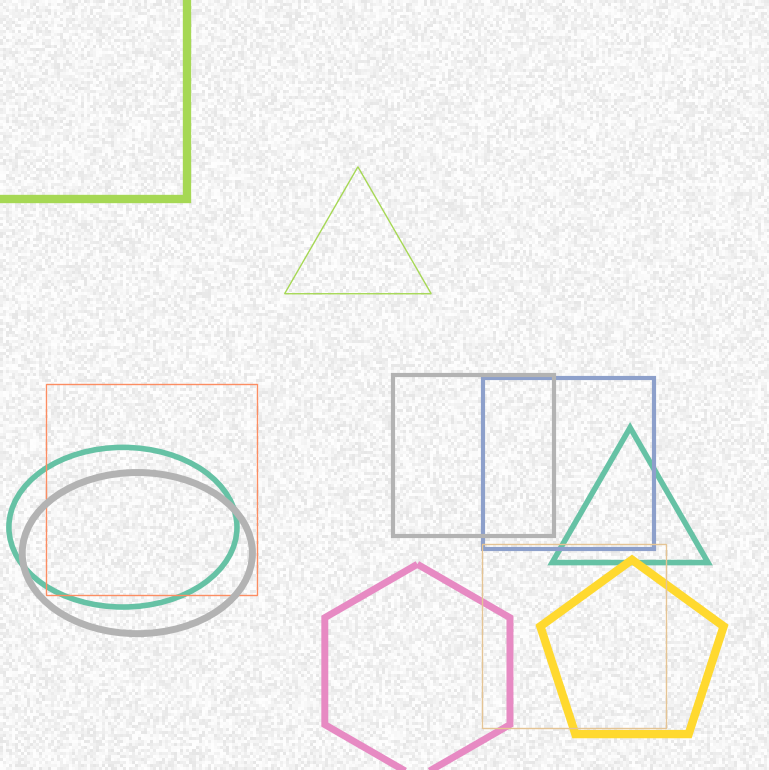[{"shape": "oval", "thickness": 2, "radius": 0.74, "center": [0.16, 0.315]}, {"shape": "triangle", "thickness": 2, "radius": 0.58, "center": [0.818, 0.328]}, {"shape": "square", "thickness": 0.5, "radius": 0.69, "center": [0.197, 0.365]}, {"shape": "square", "thickness": 1.5, "radius": 0.56, "center": [0.738, 0.398]}, {"shape": "hexagon", "thickness": 2.5, "radius": 0.69, "center": [0.542, 0.128]}, {"shape": "square", "thickness": 3, "radius": 0.66, "center": [0.112, 0.872]}, {"shape": "triangle", "thickness": 0.5, "radius": 0.55, "center": [0.465, 0.673]}, {"shape": "pentagon", "thickness": 3, "radius": 0.63, "center": [0.821, 0.148]}, {"shape": "square", "thickness": 0.5, "radius": 0.6, "center": [0.745, 0.174]}, {"shape": "oval", "thickness": 2.5, "radius": 0.75, "center": [0.178, 0.282]}, {"shape": "square", "thickness": 1.5, "radius": 0.52, "center": [0.615, 0.409]}]